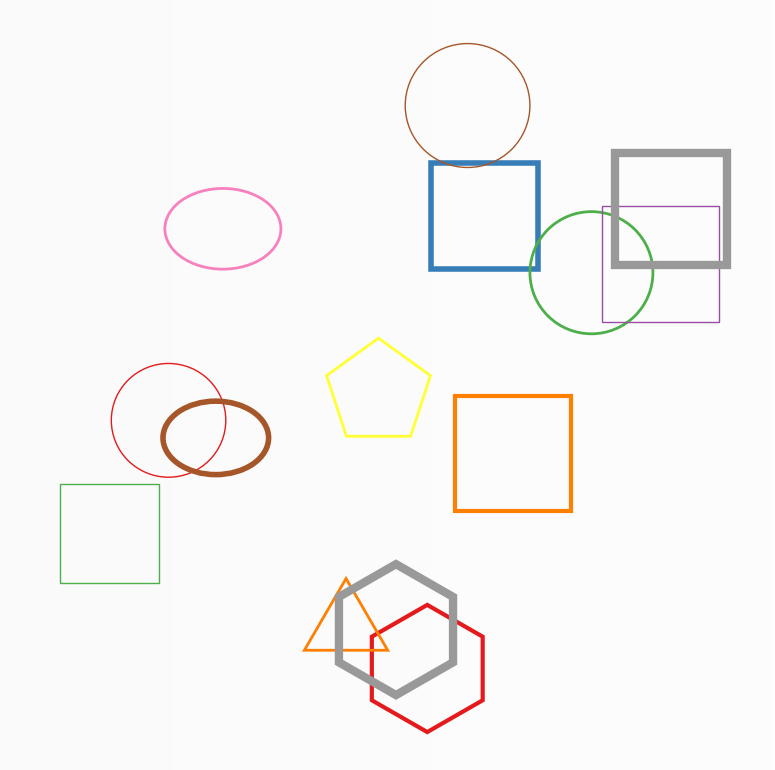[{"shape": "circle", "thickness": 0.5, "radius": 0.37, "center": [0.217, 0.454]}, {"shape": "hexagon", "thickness": 1.5, "radius": 0.41, "center": [0.551, 0.132]}, {"shape": "square", "thickness": 2, "radius": 0.35, "center": [0.625, 0.72]}, {"shape": "circle", "thickness": 1, "radius": 0.4, "center": [0.763, 0.646]}, {"shape": "square", "thickness": 0.5, "radius": 0.32, "center": [0.141, 0.308]}, {"shape": "square", "thickness": 0.5, "radius": 0.38, "center": [0.852, 0.657]}, {"shape": "square", "thickness": 1.5, "radius": 0.37, "center": [0.662, 0.411]}, {"shape": "triangle", "thickness": 1, "radius": 0.31, "center": [0.446, 0.187]}, {"shape": "pentagon", "thickness": 1, "radius": 0.35, "center": [0.488, 0.49]}, {"shape": "circle", "thickness": 0.5, "radius": 0.4, "center": [0.603, 0.863]}, {"shape": "oval", "thickness": 2, "radius": 0.34, "center": [0.278, 0.431]}, {"shape": "oval", "thickness": 1, "radius": 0.37, "center": [0.288, 0.703]}, {"shape": "hexagon", "thickness": 3, "radius": 0.43, "center": [0.511, 0.182]}, {"shape": "square", "thickness": 3, "radius": 0.36, "center": [0.866, 0.728]}]